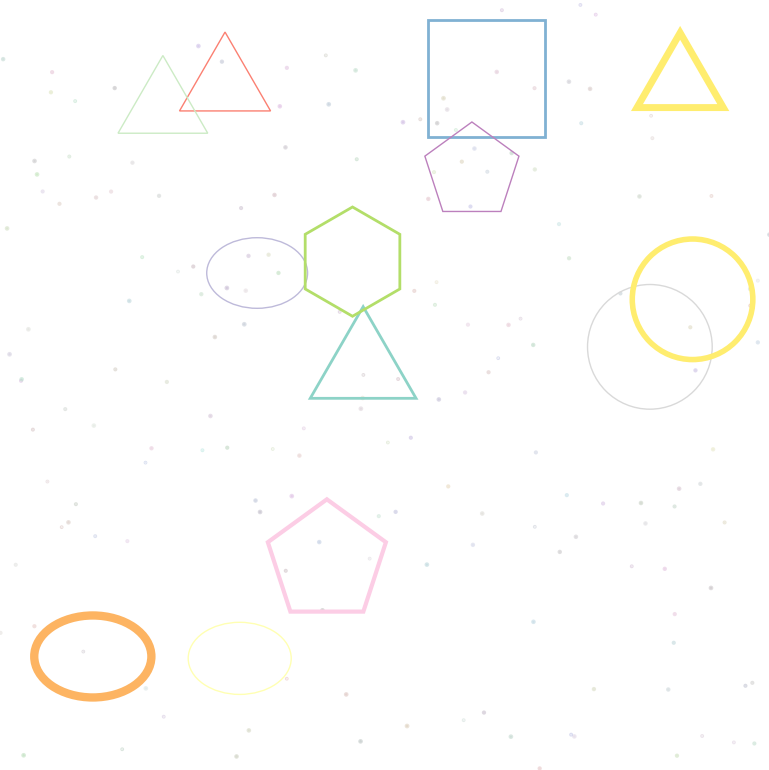[{"shape": "triangle", "thickness": 1, "radius": 0.4, "center": [0.472, 0.522]}, {"shape": "oval", "thickness": 0.5, "radius": 0.33, "center": [0.311, 0.145]}, {"shape": "oval", "thickness": 0.5, "radius": 0.33, "center": [0.334, 0.645]}, {"shape": "triangle", "thickness": 0.5, "radius": 0.34, "center": [0.292, 0.89]}, {"shape": "square", "thickness": 1, "radius": 0.38, "center": [0.632, 0.898]}, {"shape": "oval", "thickness": 3, "radius": 0.38, "center": [0.121, 0.147]}, {"shape": "hexagon", "thickness": 1, "radius": 0.35, "center": [0.458, 0.66]}, {"shape": "pentagon", "thickness": 1.5, "radius": 0.4, "center": [0.425, 0.271]}, {"shape": "circle", "thickness": 0.5, "radius": 0.4, "center": [0.844, 0.55]}, {"shape": "pentagon", "thickness": 0.5, "radius": 0.32, "center": [0.613, 0.777]}, {"shape": "triangle", "thickness": 0.5, "radius": 0.34, "center": [0.212, 0.861]}, {"shape": "triangle", "thickness": 2.5, "radius": 0.32, "center": [0.883, 0.893]}, {"shape": "circle", "thickness": 2, "radius": 0.39, "center": [0.899, 0.611]}]